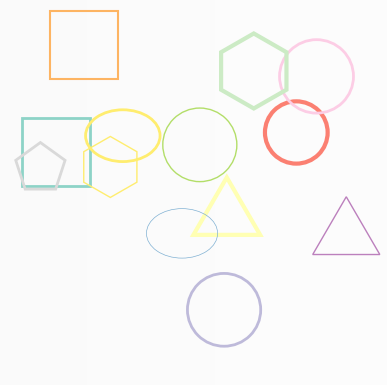[{"shape": "square", "thickness": 2, "radius": 0.44, "center": [0.146, 0.605]}, {"shape": "triangle", "thickness": 3, "radius": 0.5, "center": [0.585, 0.44]}, {"shape": "circle", "thickness": 2, "radius": 0.47, "center": [0.578, 0.195]}, {"shape": "circle", "thickness": 3, "radius": 0.4, "center": [0.765, 0.656]}, {"shape": "oval", "thickness": 0.5, "radius": 0.46, "center": [0.47, 0.394]}, {"shape": "square", "thickness": 1.5, "radius": 0.44, "center": [0.216, 0.883]}, {"shape": "circle", "thickness": 1, "radius": 0.48, "center": [0.516, 0.624]}, {"shape": "circle", "thickness": 2, "radius": 0.48, "center": [0.817, 0.802]}, {"shape": "pentagon", "thickness": 2, "radius": 0.33, "center": [0.104, 0.563]}, {"shape": "triangle", "thickness": 1, "radius": 0.5, "center": [0.894, 0.389]}, {"shape": "hexagon", "thickness": 3, "radius": 0.49, "center": [0.655, 0.816]}, {"shape": "hexagon", "thickness": 1, "radius": 0.4, "center": [0.285, 0.566]}, {"shape": "oval", "thickness": 2, "radius": 0.48, "center": [0.317, 0.648]}]